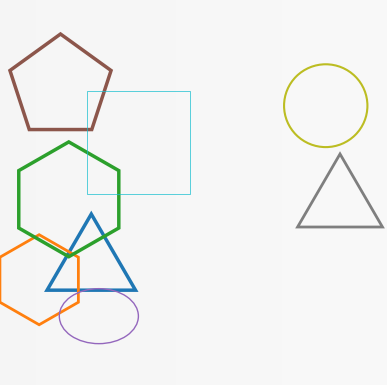[{"shape": "triangle", "thickness": 2.5, "radius": 0.66, "center": [0.236, 0.312]}, {"shape": "hexagon", "thickness": 2, "radius": 0.58, "center": [0.101, 0.273]}, {"shape": "hexagon", "thickness": 2.5, "radius": 0.75, "center": [0.178, 0.482]}, {"shape": "oval", "thickness": 1, "radius": 0.51, "center": [0.255, 0.179]}, {"shape": "pentagon", "thickness": 2.5, "radius": 0.69, "center": [0.156, 0.774]}, {"shape": "triangle", "thickness": 2, "radius": 0.63, "center": [0.877, 0.474]}, {"shape": "circle", "thickness": 1.5, "radius": 0.54, "center": [0.841, 0.725]}, {"shape": "square", "thickness": 0.5, "radius": 0.67, "center": [0.358, 0.629]}]